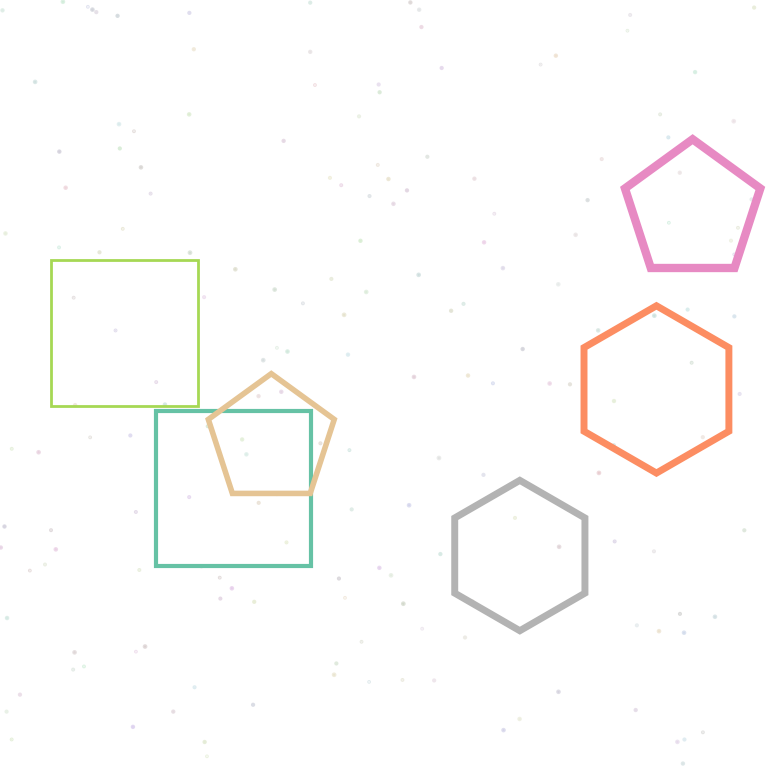[{"shape": "square", "thickness": 1.5, "radius": 0.5, "center": [0.303, 0.366]}, {"shape": "hexagon", "thickness": 2.5, "radius": 0.54, "center": [0.853, 0.494]}, {"shape": "pentagon", "thickness": 3, "radius": 0.46, "center": [0.9, 0.727]}, {"shape": "square", "thickness": 1, "radius": 0.47, "center": [0.162, 0.567]}, {"shape": "pentagon", "thickness": 2, "radius": 0.43, "center": [0.352, 0.429]}, {"shape": "hexagon", "thickness": 2.5, "radius": 0.49, "center": [0.675, 0.279]}]